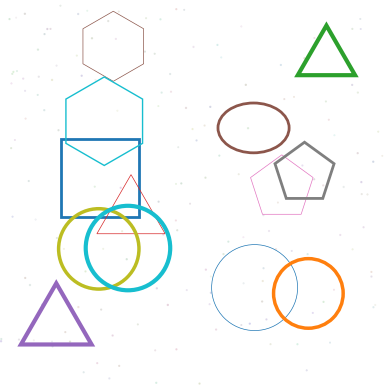[{"shape": "circle", "thickness": 0.5, "radius": 0.56, "center": [0.661, 0.253]}, {"shape": "square", "thickness": 2, "radius": 0.51, "center": [0.259, 0.538]}, {"shape": "circle", "thickness": 2.5, "radius": 0.45, "center": [0.801, 0.238]}, {"shape": "triangle", "thickness": 3, "radius": 0.43, "center": [0.848, 0.848]}, {"shape": "triangle", "thickness": 0.5, "radius": 0.51, "center": [0.34, 0.444]}, {"shape": "triangle", "thickness": 3, "radius": 0.53, "center": [0.146, 0.158]}, {"shape": "oval", "thickness": 2, "radius": 0.46, "center": [0.659, 0.668]}, {"shape": "hexagon", "thickness": 0.5, "radius": 0.46, "center": [0.294, 0.88]}, {"shape": "pentagon", "thickness": 0.5, "radius": 0.43, "center": [0.732, 0.512]}, {"shape": "pentagon", "thickness": 2, "radius": 0.4, "center": [0.791, 0.55]}, {"shape": "circle", "thickness": 2.5, "radius": 0.52, "center": [0.257, 0.354]}, {"shape": "circle", "thickness": 3, "radius": 0.55, "center": [0.332, 0.356]}, {"shape": "hexagon", "thickness": 1, "radius": 0.57, "center": [0.271, 0.685]}]